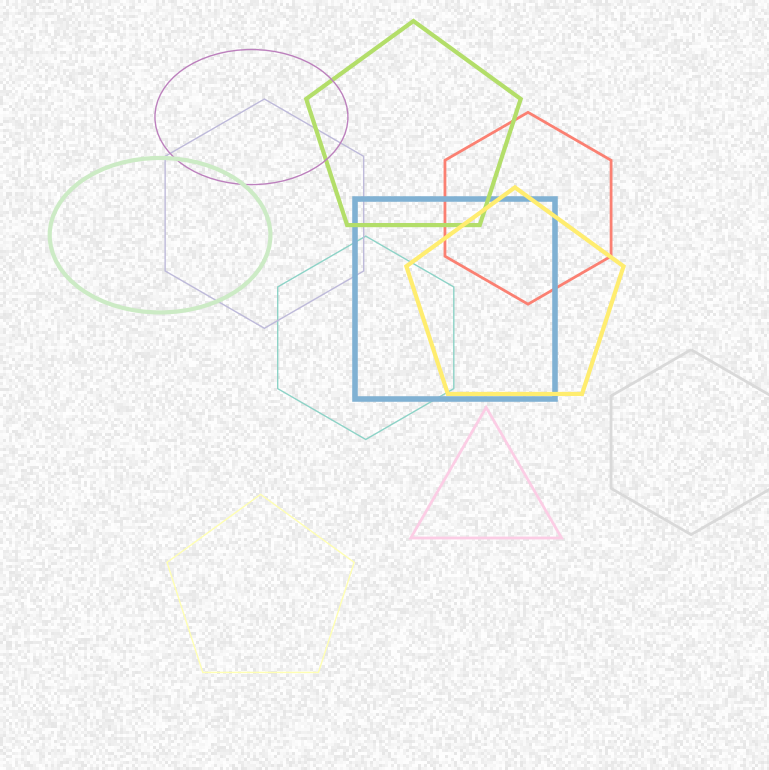[{"shape": "hexagon", "thickness": 0.5, "radius": 0.66, "center": [0.475, 0.561]}, {"shape": "pentagon", "thickness": 0.5, "radius": 0.64, "center": [0.338, 0.23]}, {"shape": "hexagon", "thickness": 0.5, "radius": 0.74, "center": [0.343, 0.723]}, {"shape": "hexagon", "thickness": 1, "radius": 0.62, "center": [0.686, 0.73]}, {"shape": "square", "thickness": 2, "radius": 0.65, "center": [0.591, 0.611]}, {"shape": "pentagon", "thickness": 1.5, "radius": 0.73, "center": [0.537, 0.826]}, {"shape": "triangle", "thickness": 1, "radius": 0.57, "center": [0.631, 0.358]}, {"shape": "hexagon", "thickness": 1, "radius": 0.6, "center": [0.898, 0.426]}, {"shape": "oval", "thickness": 0.5, "radius": 0.63, "center": [0.327, 0.848]}, {"shape": "oval", "thickness": 1.5, "radius": 0.72, "center": [0.208, 0.695]}, {"shape": "pentagon", "thickness": 1.5, "radius": 0.74, "center": [0.669, 0.608]}]